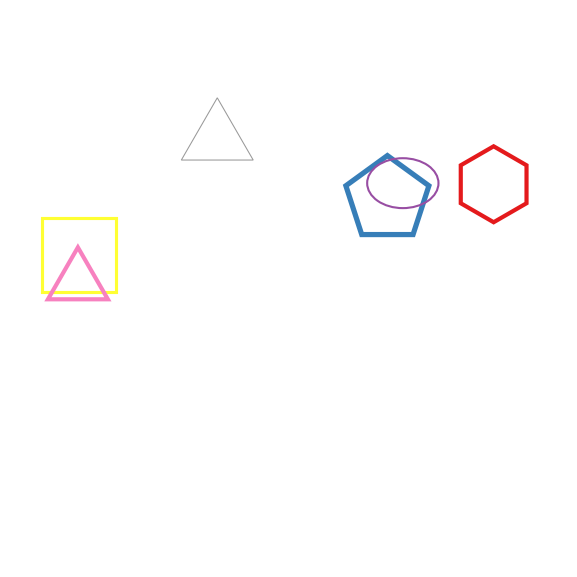[{"shape": "hexagon", "thickness": 2, "radius": 0.33, "center": [0.855, 0.68]}, {"shape": "pentagon", "thickness": 2.5, "radius": 0.38, "center": [0.671, 0.654]}, {"shape": "oval", "thickness": 1, "radius": 0.31, "center": [0.698, 0.682]}, {"shape": "square", "thickness": 1.5, "radius": 0.32, "center": [0.137, 0.558]}, {"shape": "triangle", "thickness": 2, "radius": 0.3, "center": [0.135, 0.511]}, {"shape": "triangle", "thickness": 0.5, "radius": 0.36, "center": [0.376, 0.758]}]